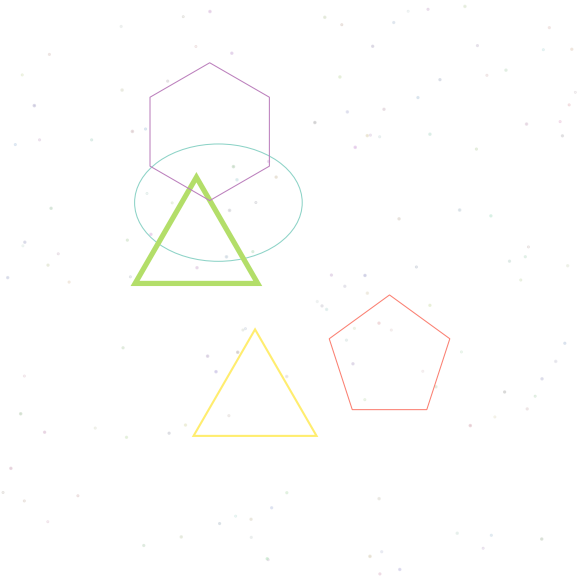[{"shape": "oval", "thickness": 0.5, "radius": 0.73, "center": [0.378, 0.648]}, {"shape": "pentagon", "thickness": 0.5, "radius": 0.55, "center": [0.674, 0.379]}, {"shape": "triangle", "thickness": 2.5, "radius": 0.61, "center": [0.34, 0.57]}, {"shape": "hexagon", "thickness": 0.5, "radius": 0.6, "center": [0.363, 0.771]}, {"shape": "triangle", "thickness": 1, "radius": 0.61, "center": [0.442, 0.306]}]